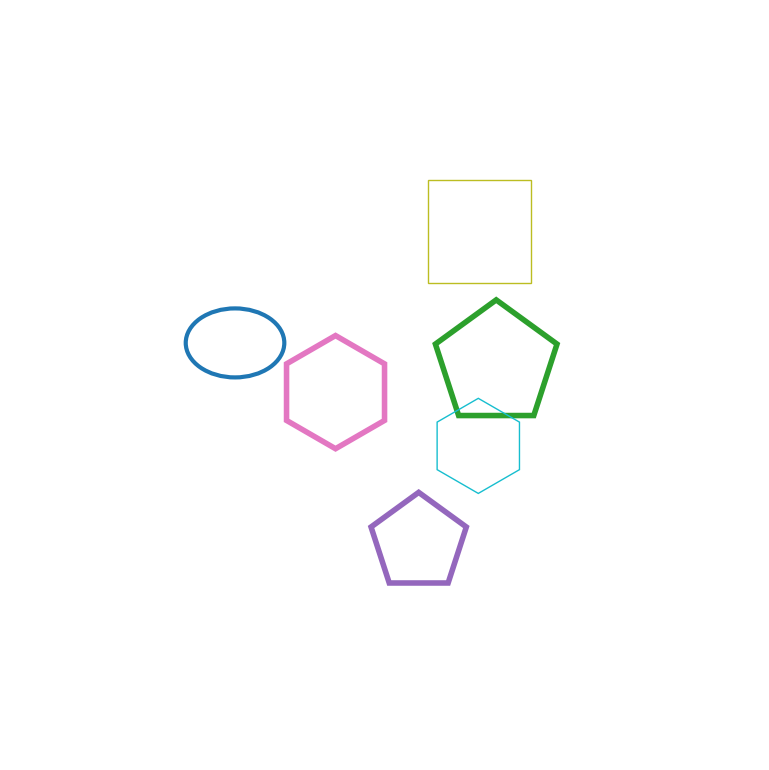[{"shape": "oval", "thickness": 1.5, "radius": 0.32, "center": [0.305, 0.555]}, {"shape": "pentagon", "thickness": 2, "radius": 0.42, "center": [0.644, 0.528]}, {"shape": "pentagon", "thickness": 2, "radius": 0.33, "center": [0.544, 0.295]}, {"shape": "hexagon", "thickness": 2, "radius": 0.37, "center": [0.436, 0.491]}, {"shape": "square", "thickness": 0.5, "radius": 0.33, "center": [0.623, 0.699]}, {"shape": "hexagon", "thickness": 0.5, "radius": 0.31, "center": [0.621, 0.421]}]